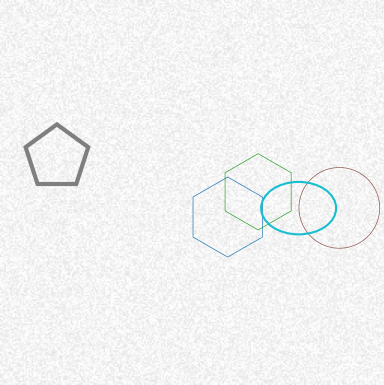[{"shape": "hexagon", "thickness": 0.5, "radius": 0.52, "center": [0.591, 0.436]}, {"shape": "hexagon", "thickness": 0.5, "radius": 0.5, "center": [0.67, 0.502]}, {"shape": "circle", "thickness": 0.5, "radius": 0.52, "center": [0.881, 0.46]}, {"shape": "pentagon", "thickness": 3, "radius": 0.43, "center": [0.148, 0.591]}, {"shape": "oval", "thickness": 1.5, "radius": 0.49, "center": [0.776, 0.459]}]